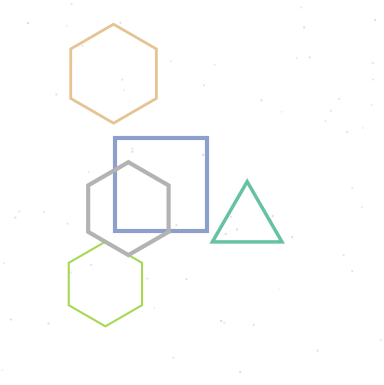[{"shape": "triangle", "thickness": 2.5, "radius": 0.52, "center": [0.642, 0.424]}, {"shape": "square", "thickness": 3, "radius": 0.6, "center": [0.419, 0.521]}, {"shape": "hexagon", "thickness": 1.5, "radius": 0.55, "center": [0.274, 0.262]}, {"shape": "hexagon", "thickness": 2, "radius": 0.64, "center": [0.295, 0.809]}, {"shape": "hexagon", "thickness": 3, "radius": 0.6, "center": [0.333, 0.458]}]